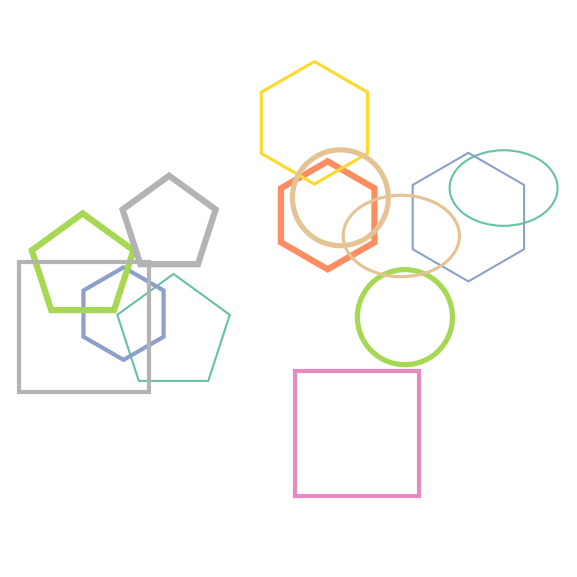[{"shape": "pentagon", "thickness": 1, "radius": 0.51, "center": [0.301, 0.422]}, {"shape": "oval", "thickness": 1, "radius": 0.47, "center": [0.872, 0.674]}, {"shape": "hexagon", "thickness": 3, "radius": 0.47, "center": [0.567, 0.626]}, {"shape": "hexagon", "thickness": 1, "radius": 0.56, "center": [0.811, 0.623]}, {"shape": "hexagon", "thickness": 2, "radius": 0.4, "center": [0.214, 0.456]}, {"shape": "square", "thickness": 2, "radius": 0.54, "center": [0.618, 0.248]}, {"shape": "pentagon", "thickness": 3, "radius": 0.46, "center": [0.143, 0.537]}, {"shape": "circle", "thickness": 2.5, "radius": 0.41, "center": [0.701, 0.45]}, {"shape": "hexagon", "thickness": 1.5, "radius": 0.53, "center": [0.544, 0.786]}, {"shape": "circle", "thickness": 2.5, "radius": 0.41, "center": [0.589, 0.657]}, {"shape": "oval", "thickness": 1.5, "radius": 0.5, "center": [0.695, 0.591]}, {"shape": "pentagon", "thickness": 3, "radius": 0.42, "center": [0.293, 0.61]}, {"shape": "square", "thickness": 2, "radius": 0.56, "center": [0.146, 0.433]}]